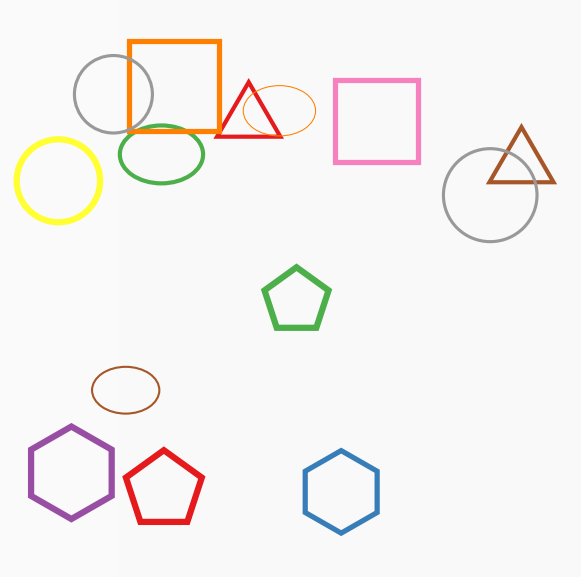[{"shape": "pentagon", "thickness": 3, "radius": 0.34, "center": [0.282, 0.151]}, {"shape": "triangle", "thickness": 2, "radius": 0.31, "center": [0.428, 0.794]}, {"shape": "hexagon", "thickness": 2.5, "radius": 0.36, "center": [0.587, 0.147]}, {"shape": "oval", "thickness": 2, "radius": 0.36, "center": [0.278, 0.732]}, {"shape": "pentagon", "thickness": 3, "radius": 0.29, "center": [0.51, 0.478]}, {"shape": "hexagon", "thickness": 3, "radius": 0.4, "center": [0.123, 0.18]}, {"shape": "square", "thickness": 2.5, "radius": 0.39, "center": [0.299, 0.85]}, {"shape": "oval", "thickness": 0.5, "radius": 0.31, "center": [0.481, 0.807]}, {"shape": "circle", "thickness": 3, "radius": 0.36, "center": [0.1, 0.686]}, {"shape": "triangle", "thickness": 2, "radius": 0.32, "center": [0.897, 0.715]}, {"shape": "oval", "thickness": 1, "radius": 0.29, "center": [0.216, 0.323]}, {"shape": "square", "thickness": 2.5, "radius": 0.36, "center": [0.647, 0.789]}, {"shape": "circle", "thickness": 1.5, "radius": 0.34, "center": [0.195, 0.836]}, {"shape": "circle", "thickness": 1.5, "radius": 0.4, "center": [0.843, 0.661]}]